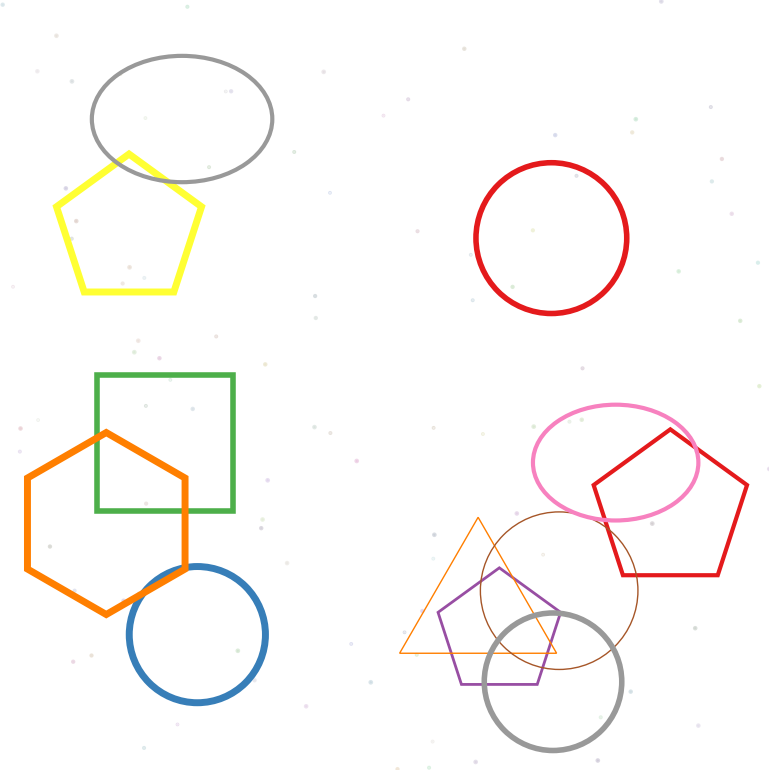[{"shape": "circle", "thickness": 2, "radius": 0.49, "center": [0.716, 0.691]}, {"shape": "pentagon", "thickness": 1.5, "radius": 0.52, "center": [0.871, 0.338]}, {"shape": "circle", "thickness": 2.5, "radius": 0.44, "center": [0.256, 0.176]}, {"shape": "square", "thickness": 2, "radius": 0.44, "center": [0.215, 0.425]}, {"shape": "pentagon", "thickness": 1, "radius": 0.42, "center": [0.648, 0.179]}, {"shape": "triangle", "thickness": 0.5, "radius": 0.59, "center": [0.621, 0.21]}, {"shape": "hexagon", "thickness": 2.5, "radius": 0.59, "center": [0.138, 0.32]}, {"shape": "pentagon", "thickness": 2.5, "radius": 0.5, "center": [0.168, 0.701]}, {"shape": "circle", "thickness": 0.5, "radius": 0.51, "center": [0.726, 0.233]}, {"shape": "oval", "thickness": 1.5, "radius": 0.54, "center": [0.8, 0.399]}, {"shape": "circle", "thickness": 2, "radius": 0.45, "center": [0.718, 0.115]}, {"shape": "oval", "thickness": 1.5, "radius": 0.59, "center": [0.236, 0.845]}]